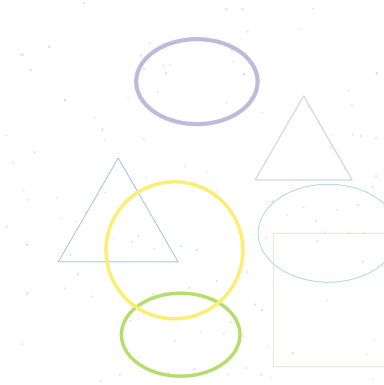[{"shape": "oval", "thickness": 0.5, "radius": 0.91, "center": [0.852, 0.394]}, {"shape": "oval", "thickness": 3, "radius": 0.79, "center": [0.511, 0.788]}, {"shape": "triangle", "thickness": 0.5, "radius": 0.9, "center": [0.307, 0.41]}, {"shape": "oval", "thickness": 2.5, "radius": 0.77, "center": [0.469, 0.131]}, {"shape": "triangle", "thickness": 1, "radius": 0.73, "center": [0.789, 0.605]}, {"shape": "square", "thickness": 0.5, "radius": 0.86, "center": [0.88, 0.222]}, {"shape": "circle", "thickness": 2.5, "radius": 0.89, "center": [0.453, 0.35]}]